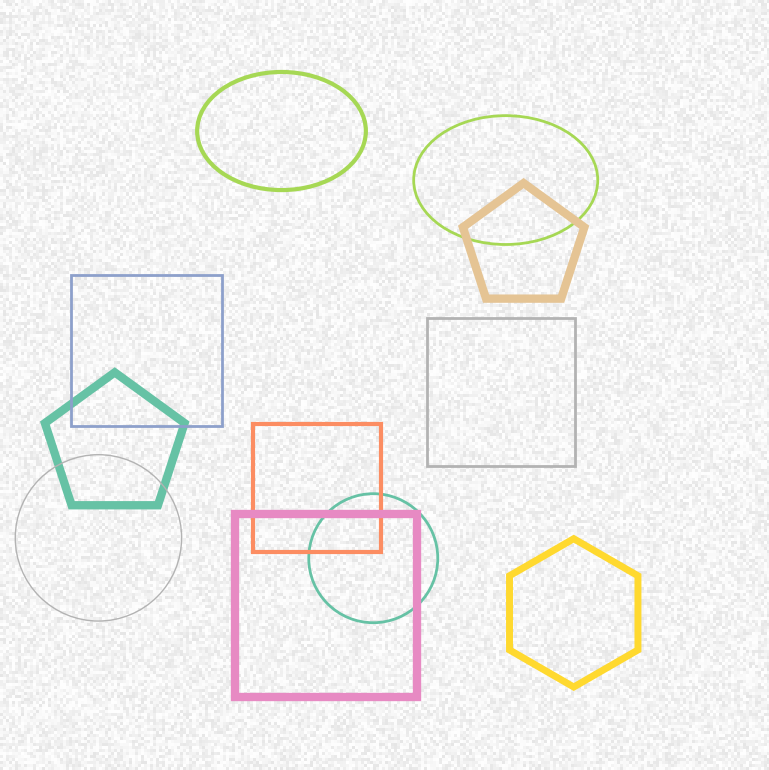[{"shape": "circle", "thickness": 1, "radius": 0.42, "center": [0.485, 0.275]}, {"shape": "pentagon", "thickness": 3, "radius": 0.48, "center": [0.149, 0.421]}, {"shape": "square", "thickness": 1.5, "radius": 0.41, "center": [0.412, 0.366]}, {"shape": "square", "thickness": 1, "radius": 0.49, "center": [0.19, 0.545]}, {"shape": "square", "thickness": 3, "radius": 0.59, "center": [0.424, 0.214]}, {"shape": "oval", "thickness": 1, "radius": 0.6, "center": [0.657, 0.766]}, {"shape": "oval", "thickness": 1.5, "radius": 0.55, "center": [0.366, 0.83]}, {"shape": "hexagon", "thickness": 2.5, "radius": 0.48, "center": [0.745, 0.204]}, {"shape": "pentagon", "thickness": 3, "radius": 0.41, "center": [0.68, 0.679]}, {"shape": "square", "thickness": 1, "radius": 0.48, "center": [0.651, 0.491]}, {"shape": "circle", "thickness": 0.5, "radius": 0.54, "center": [0.128, 0.301]}]